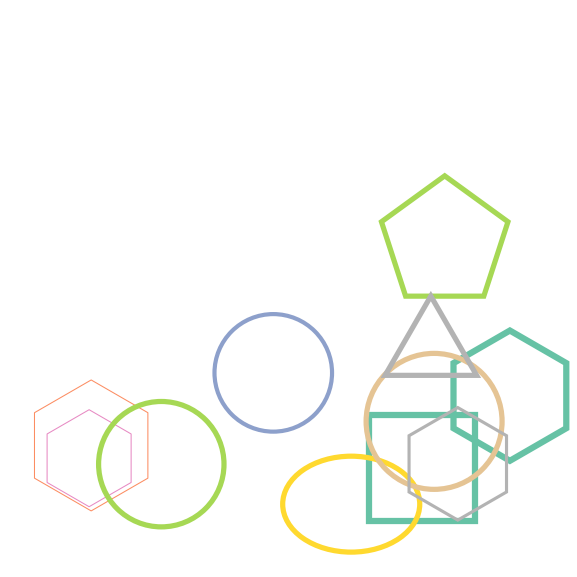[{"shape": "square", "thickness": 3, "radius": 0.46, "center": [0.73, 0.188]}, {"shape": "hexagon", "thickness": 3, "radius": 0.56, "center": [0.883, 0.314]}, {"shape": "hexagon", "thickness": 0.5, "radius": 0.57, "center": [0.158, 0.228]}, {"shape": "circle", "thickness": 2, "radius": 0.51, "center": [0.473, 0.353]}, {"shape": "hexagon", "thickness": 0.5, "radius": 0.42, "center": [0.154, 0.206]}, {"shape": "circle", "thickness": 2.5, "radius": 0.54, "center": [0.279, 0.195]}, {"shape": "pentagon", "thickness": 2.5, "radius": 0.58, "center": [0.77, 0.579]}, {"shape": "oval", "thickness": 2.5, "radius": 0.59, "center": [0.608, 0.126]}, {"shape": "circle", "thickness": 2.5, "radius": 0.59, "center": [0.752, 0.269]}, {"shape": "hexagon", "thickness": 1.5, "radius": 0.49, "center": [0.793, 0.196]}, {"shape": "triangle", "thickness": 2.5, "radius": 0.46, "center": [0.746, 0.395]}]